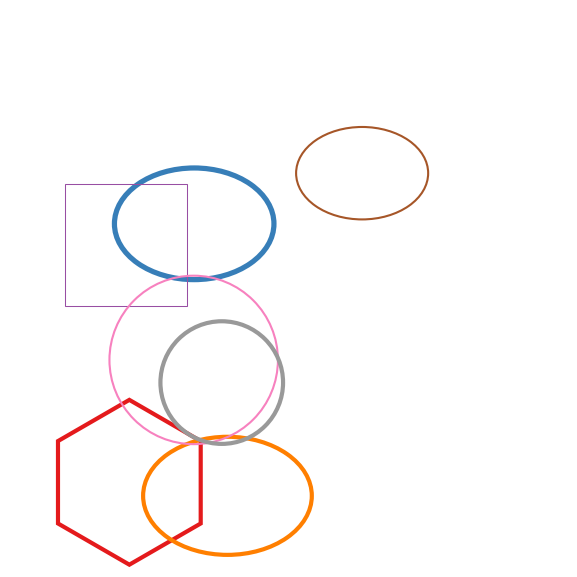[{"shape": "hexagon", "thickness": 2, "radius": 0.71, "center": [0.224, 0.164]}, {"shape": "oval", "thickness": 2.5, "radius": 0.69, "center": [0.336, 0.612]}, {"shape": "square", "thickness": 0.5, "radius": 0.53, "center": [0.219, 0.575]}, {"shape": "oval", "thickness": 2, "radius": 0.73, "center": [0.394, 0.141]}, {"shape": "oval", "thickness": 1, "radius": 0.57, "center": [0.627, 0.699]}, {"shape": "circle", "thickness": 1, "radius": 0.73, "center": [0.335, 0.376]}, {"shape": "circle", "thickness": 2, "radius": 0.53, "center": [0.384, 0.337]}]